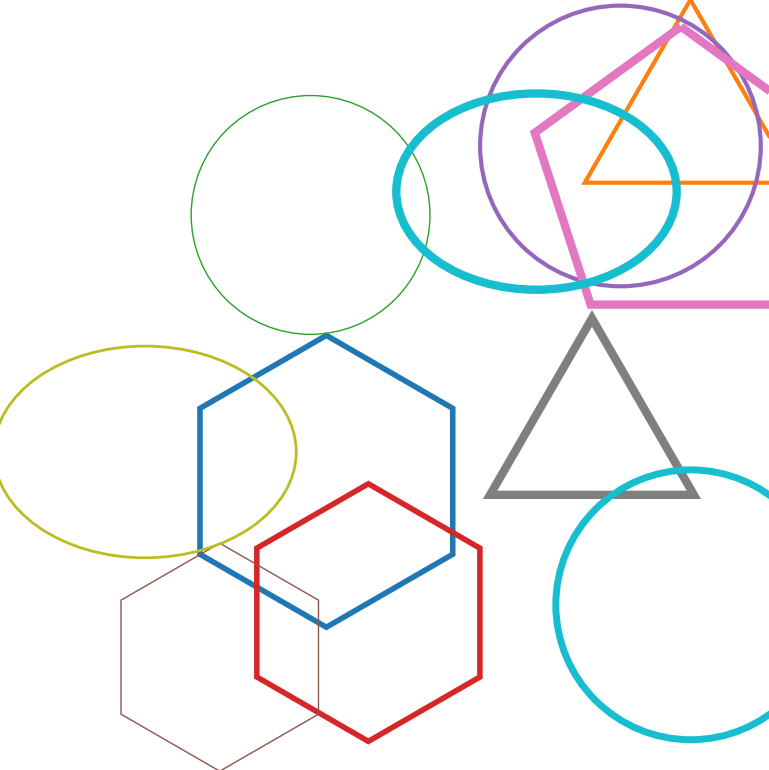[{"shape": "hexagon", "thickness": 2, "radius": 0.95, "center": [0.424, 0.375]}, {"shape": "triangle", "thickness": 1.5, "radius": 0.79, "center": [0.897, 0.842]}, {"shape": "circle", "thickness": 0.5, "radius": 0.78, "center": [0.403, 0.721]}, {"shape": "hexagon", "thickness": 2, "radius": 0.84, "center": [0.478, 0.204]}, {"shape": "circle", "thickness": 1.5, "radius": 0.91, "center": [0.806, 0.81]}, {"shape": "hexagon", "thickness": 0.5, "radius": 0.74, "center": [0.285, 0.147]}, {"shape": "pentagon", "thickness": 3, "radius": 1.0, "center": [0.884, 0.766]}, {"shape": "triangle", "thickness": 3, "radius": 0.76, "center": [0.769, 0.434]}, {"shape": "oval", "thickness": 1, "radius": 0.98, "center": [0.188, 0.413]}, {"shape": "circle", "thickness": 2.5, "radius": 0.88, "center": [0.897, 0.215]}, {"shape": "oval", "thickness": 3, "radius": 0.91, "center": [0.697, 0.751]}]